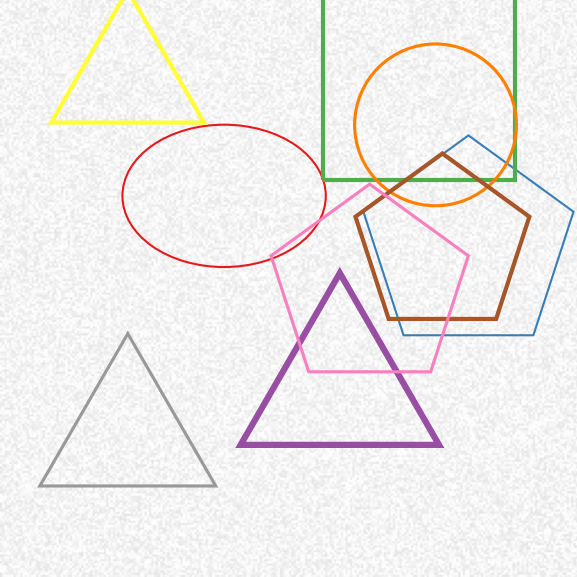[{"shape": "oval", "thickness": 1, "radius": 0.88, "center": [0.388, 0.66]}, {"shape": "pentagon", "thickness": 1, "radius": 0.96, "center": [0.811, 0.573]}, {"shape": "square", "thickness": 2, "radius": 0.83, "center": [0.725, 0.854]}, {"shape": "triangle", "thickness": 3, "radius": 0.99, "center": [0.588, 0.328]}, {"shape": "circle", "thickness": 1.5, "radius": 0.7, "center": [0.754, 0.783]}, {"shape": "triangle", "thickness": 2, "radius": 0.76, "center": [0.221, 0.863]}, {"shape": "pentagon", "thickness": 2, "radius": 0.79, "center": [0.766, 0.575]}, {"shape": "pentagon", "thickness": 1.5, "radius": 0.9, "center": [0.64, 0.501]}, {"shape": "triangle", "thickness": 1.5, "radius": 0.88, "center": [0.221, 0.246]}]